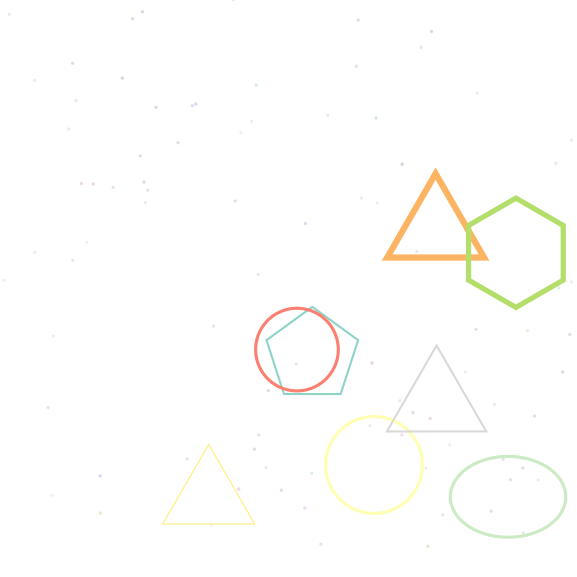[{"shape": "pentagon", "thickness": 1, "radius": 0.42, "center": [0.541, 0.384]}, {"shape": "circle", "thickness": 1.5, "radius": 0.42, "center": [0.648, 0.194]}, {"shape": "circle", "thickness": 1.5, "radius": 0.36, "center": [0.514, 0.394]}, {"shape": "triangle", "thickness": 3, "radius": 0.48, "center": [0.754, 0.602]}, {"shape": "hexagon", "thickness": 2.5, "radius": 0.47, "center": [0.893, 0.561]}, {"shape": "triangle", "thickness": 1, "radius": 0.5, "center": [0.756, 0.302]}, {"shape": "oval", "thickness": 1.5, "radius": 0.5, "center": [0.88, 0.139]}, {"shape": "triangle", "thickness": 0.5, "radius": 0.46, "center": [0.361, 0.138]}]